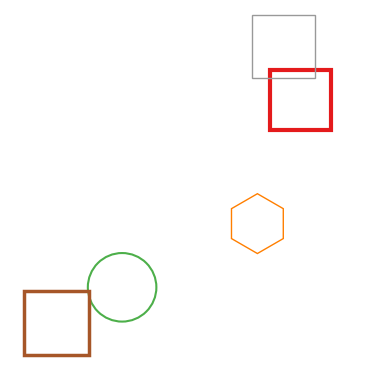[{"shape": "square", "thickness": 3, "radius": 0.39, "center": [0.78, 0.74]}, {"shape": "circle", "thickness": 1.5, "radius": 0.45, "center": [0.317, 0.254]}, {"shape": "hexagon", "thickness": 1, "radius": 0.39, "center": [0.669, 0.419]}, {"shape": "square", "thickness": 2.5, "radius": 0.42, "center": [0.148, 0.161]}, {"shape": "square", "thickness": 1, "radius": 0.41, "center": [0.736, 0.879]}]